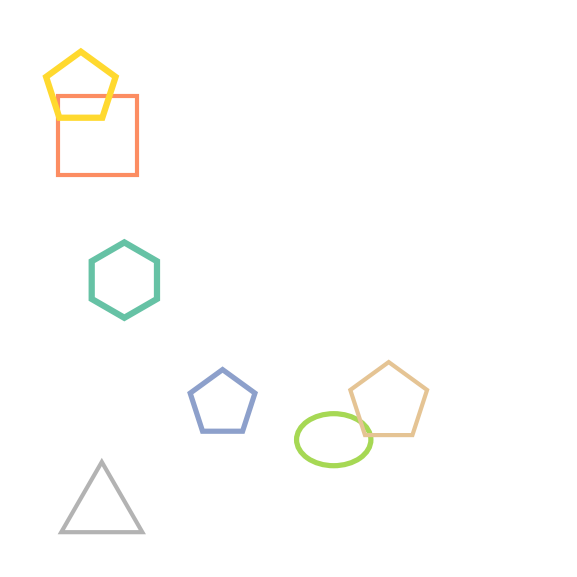[{"shape": "hexagon", "thickness": 3, "radius": 0.33, "center": [0.215, 0.514]}, {"shape": "square", "thickness": 2, "radius": 0.34, "center": [0.169, 0.764]}, {"shape": "pentagon", "thickness": 2.5, "radius": 0.29, "center": [0.385, 0.3]}, {"shape": "oval", "thickness": 2.5, "radius": 0.32, "center": [0.578, 0.238]}, {"shape": "pentagon", "thickness": 3, "radius": 0.32, "center": [0.14, 0.846]}, {"shape": "pentagon", "thickness": 2, "radius": 0.35, "center": [0.673, 0.302]}, {"shape": "triangle", "thickness": 2, "radius": 0.41, "center": [0.176, 0.118]}]